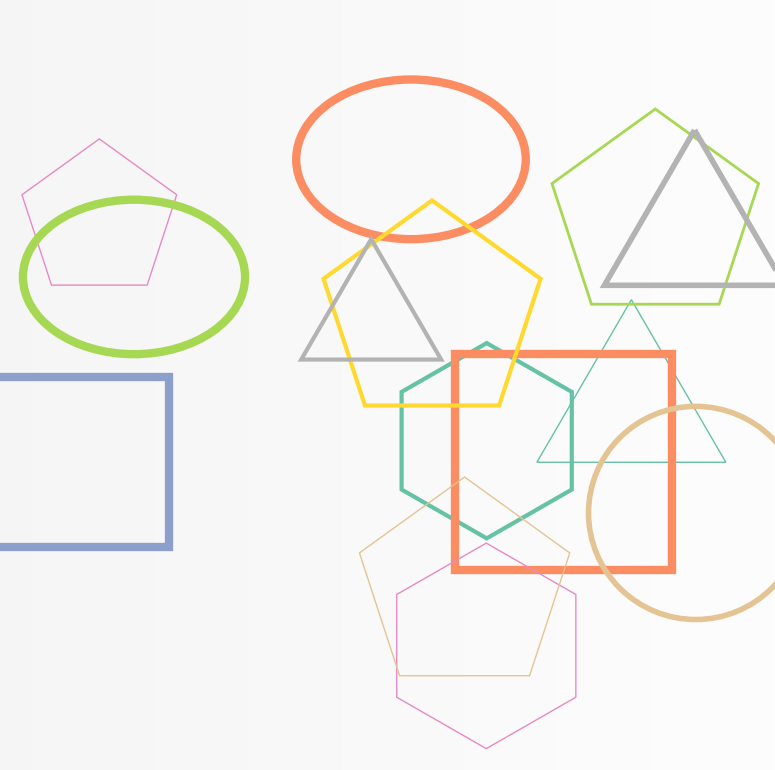[{"shape": "hexagon", "thickness": 1.5, "radius": 0.63, "center": [0.628, 0.428]}, {"shape": "triangle", "thickness": 0.5, "radius": 0.7, "center": [0.815, 0.47]}, {"shape": "oval", "thickness": 3, "radius": 0.74, "center": [0.53, 0.793]}, {"shape": "square", "thickness": 3, "radius": 0.7, "center": [0.727, 0.4]}, {"shape": "square", "thickness": 3, "radius": 0.55, "center": [0.108, 0.4]}, {"shape": "pentagon", "thickness": 0.5, "radius": 0.52, "center": [0.128, 0.715]}, {"shape": "hexagon", "thickness": 0.5, "radius": 0.67, "center": [0.627, 0.161]}, {"shape": "oval", "thickness": 3, "radius": 0.72, "center": [0.173, 0.64]}, {"shape": "pentagon", "thickness": 1, "radius": 0.7, "center": [0.846, 0.718]}, {"shape": "pentagon", "thickness": 1.5, "radius": 0.74, "center": [0.557, 0.592]}, {"shape": "circle", "thickness": 2, "radius": 0.69, "center": [0.898, 0.334]}, {"shape": "pentagon", "thickness": 0.5, "radius": 0.71, "center": [0.599, 0.238]}, {"shape": "triangle", "thickness": 1.5, "radius": 0.52, "center": [0.479, 0.585]}, {"shape": "triangle", "thickness": 2, "radius": 0.67, "center": [0.896, 0.697]}]